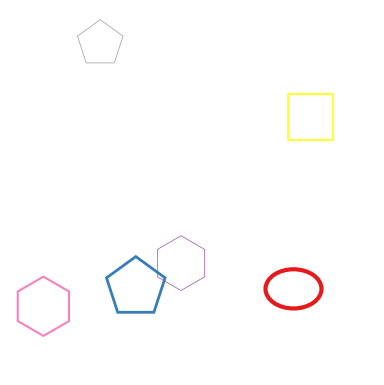[{"shape": "oval", "thickness": 3, "radius": 0.36, "center": [0.762, 0.25]}, {"shape": "pentagon", "thickness": 2, "radius": 0.4, "center": [0.353, 0.254]}, {"shape": "hexagon", "thickness": 0.5, "radius": 0.36, "center": [0.47, 0.317]}, {"shape": "square", "thickness": 1.5, "radius": 0.3, "center": [0.807, 0.696]}, {"shape": "hexagon", "thickness": 1.5, "radius": 0.38, "center": [0.113, 0.204]}, {"shape": "pentagon", "thickness": 0.5, "radius": 0.31, "center": [0.26, 0.887]}]